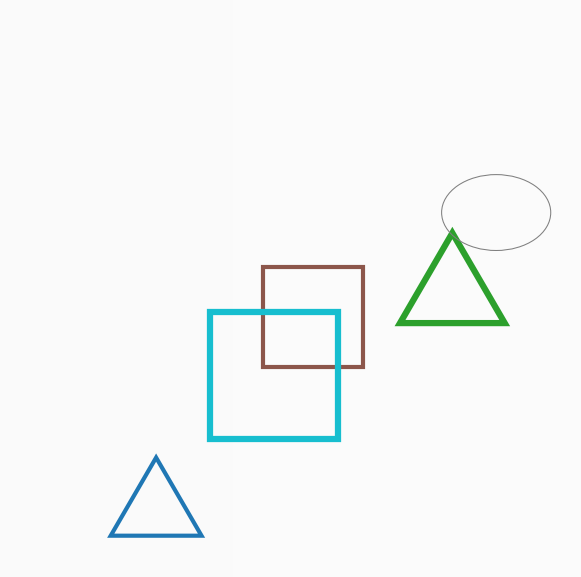[{"shape": "triangle", "thickness": 2, "radius": 0.45, "center": [0.269, 0.117]}, {"shape": "triangle", "thickness": 3, "radius": 0.52, "center": [0.778, 0.492]}, {"shape": "square", "thickness": 2, "radius": 0.43, "center": [0.538, 0.451]}, {"shape": "oval", "thickness": 0.5, "radius": 0.47, "center": [0.854, 0.631]}, {"shape": "square", "thickness": 3, "radius": 0.55, "center": [0.471, 0.348]}]